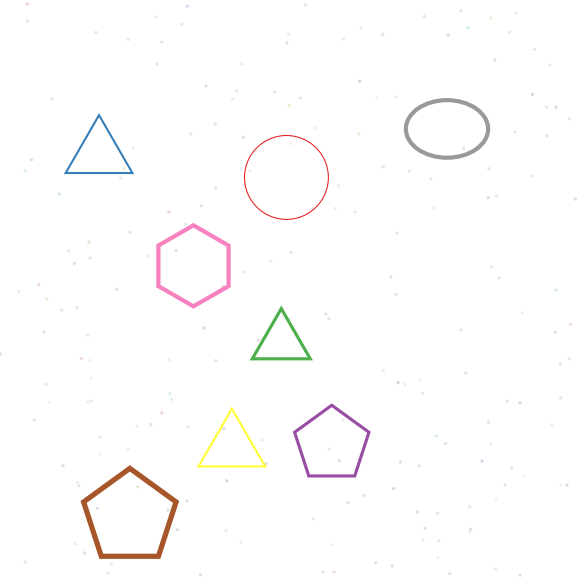[{"shape": "circle", "thickness": 0.5, "radius": 0.36, "center": [0.496, 0.692]}, {"shape": "triangle", "thickness": 1, "radius": 0.33, "center": [0.171, 0.733]}, {"shape": "triangle", "thickness": 1.5, "radius": 0.29, "center": [0.487, 0.407]}, {"shape": "pentagon", "thickness": 1.5, "radius": 0.34, "center": [0.575, 0.23]}, {"shape": "triangle", "thickness": 1, "radius": 0.33, "center": [0.402, 0.225]}, {"shape": "pentagon", "thickness": 2.5, "radius": 0.42, "center": [0.225, 0.104]}, {"shape": "hexagon", "thickness": 2, "radius": 0.35, "center": [0.335, 0.539]}, {"shape": "oval", "thickness": 2, "radius": 0.36, "center": [0.774, 0.776]}]